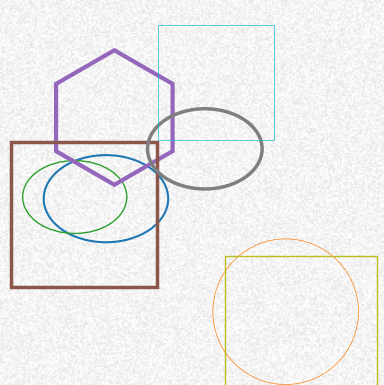[{"shape": "oval", "thickness": 1.5, "radius": 0.81, "center": [0.275, 0.484]}, {"shape": "circle", "thickness": 0.5, "radius": 0.95, "center": [0.742, 0.19]}, {"shape": "oval", "thickness": 1, "radius": 0.68, "center": [0.194, 0.488]}, {"shape": "hexagon", "thickness": 3, "radius": 0.87, "center": [0.297, 0.695]}, {"shape": "square", "thickness": 2.5, "radius": 0.94, "center": [0.218, 0.443]}, {"shape": "oval", "thickness": 2.5, "radius": 0.74, "center": [0.532, 0.613]}, {"shape": "square", "thickness": 1, "radius": 0.99, "center": [0.781, 0.137]}, {"shape": "square", "thickness": 0.5, "radius": 0.75, "center": [0.561, 0.786]}]